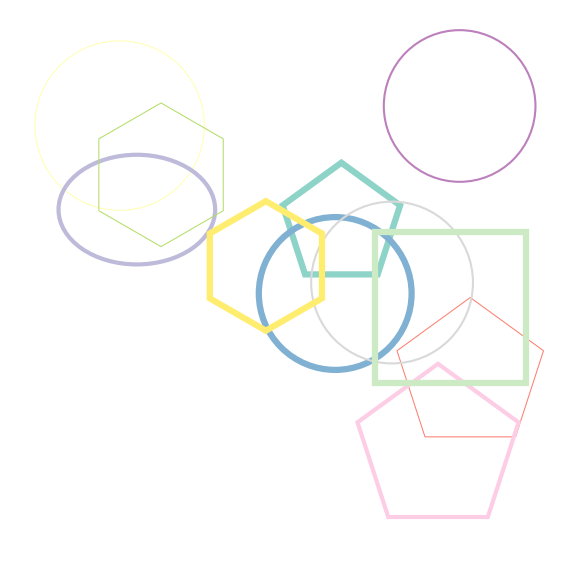[{"shape": "pentagon", "thickness": 3, "radius": 0.53, "center": [0.591, 0.61]}, {"shape": "circle", "thickness": 0.5, "radius": 0.73, "center": [0.207, 0.782]}, {"shape": "oval", "thickness": 2, "radius": 0.68, "center": [0.237, 0.636]}, {"shape": "pentagon", "thickness": 0.5, "radius": 0.67, "center": [0.814, 0.351]}, {"shape": "circle", "thickness": 3, "radius": 0.66, "center": [0.58, 0.491]}, {"shape": "hexagon", "thickness": 0.5, "radius": 0.62, "center": [0.279, 0.696]}, {"shape": "pentagon", "thickness": 2, "radius": 0.73, "center": [0.758, 0.222]}, {"shape": "circle", "thickness": 1, "radius": 0.7, "center": [0.679, 0.51]}, {"shape": "circle", "thickness": 1, "radius": 0.66, "center": [0.796, 0.816]}, {"shape": "square", "thickness": 3, "radius": 0.65, "center": [0.78, 0.467]}, {"shape": "hexagon", "thickness": 3, "radius": 0.56, "center": [0.46, 0.539]}]